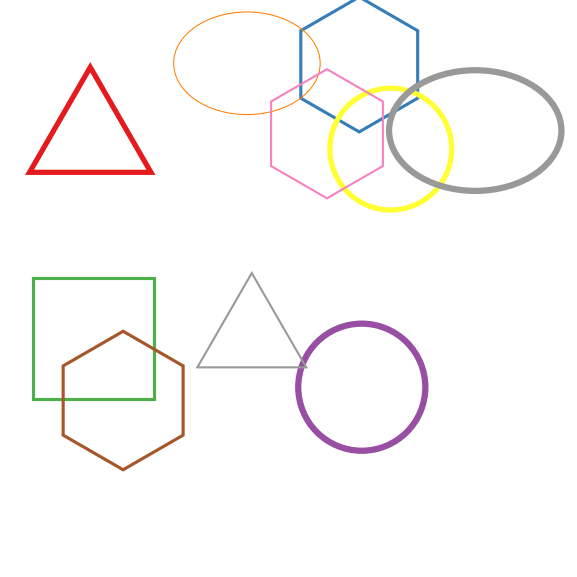[{"shape": "triangle", "thickness": 2.5, "radius": 0.61, "center": [0.156, 0.761]}, {"shape": "hexagon", "thickness": 1.5, "radius": 0.58, "center": [0.622, 0.888]}, {"shape": "square", "thickness": 1.5, "radius": 0.52, "center": [0.163, 0.414]}, {"shape": "circle", "thickness": 3, "radius": 0.55, "center": [0.626, 0.329]}, {"shape": "oval", "thickness": 0.5, "radius": 0.63, "center": [0.428, 0.89]}, {"shape": "circle", "thickness": 2.5, "radius": 0.53, "center": [0.677, 0.741]}, {"shape": "hexagon", "thickness": 1.5, "radius": 0.6, "center": [0.213, 0.306]}, {"shape": "hexagon", "thickness": 1, "radius": 0.56, "center": [0.566, 0.768]}, {"shape": "triangle", "thickness": 1, "radius": 0.54, "center": [0.436, 0.417]}, {"shape": "oval", "thickness": 3, "radius": 0.75, "center": [0.823, 0.773]}]